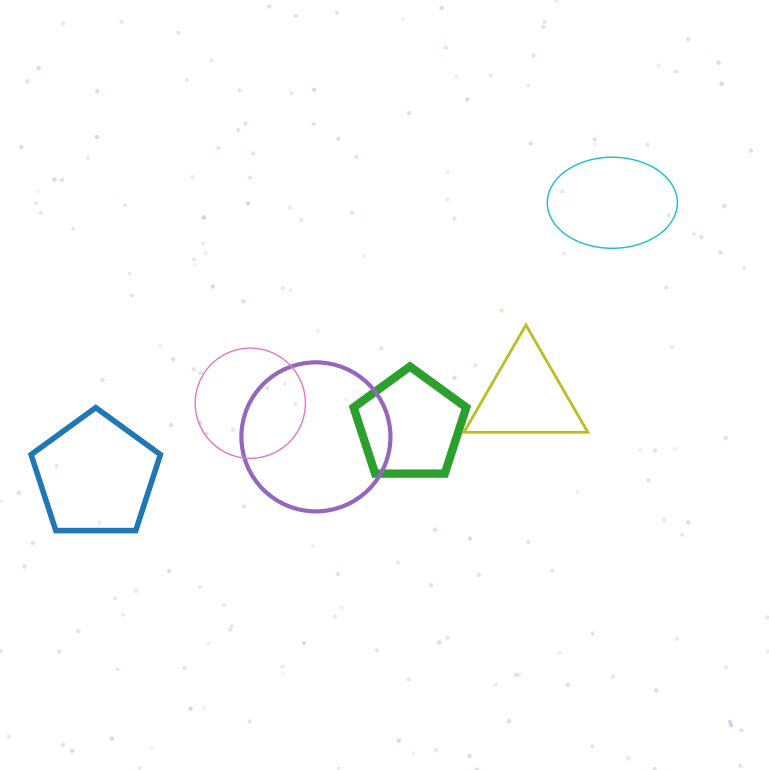[{"shape": "pentagon", "thickness": 2, "radius": 0.44, "center": [0.124, 0.382]}, {"shape": "pentagon", "thickness": 3, "radius": 0.38, "center": [0.532, 0.447]}, {"shape": "circle", "thickness": 1.5, "radius": 0.48, "center": [0.41, 0.433]}, {"shape": "circle", "thickness": 0.5, "radius": 0.36, "center": [0.325, 0.476]}, {"shape": "triangle", "thickness": 1, "radius": 0.46, "center": [0.683, 0.485]}, {"shape": "oval", "thickness": 0.5, "radius": 0.42, "center": [0.795, 0.737]}]